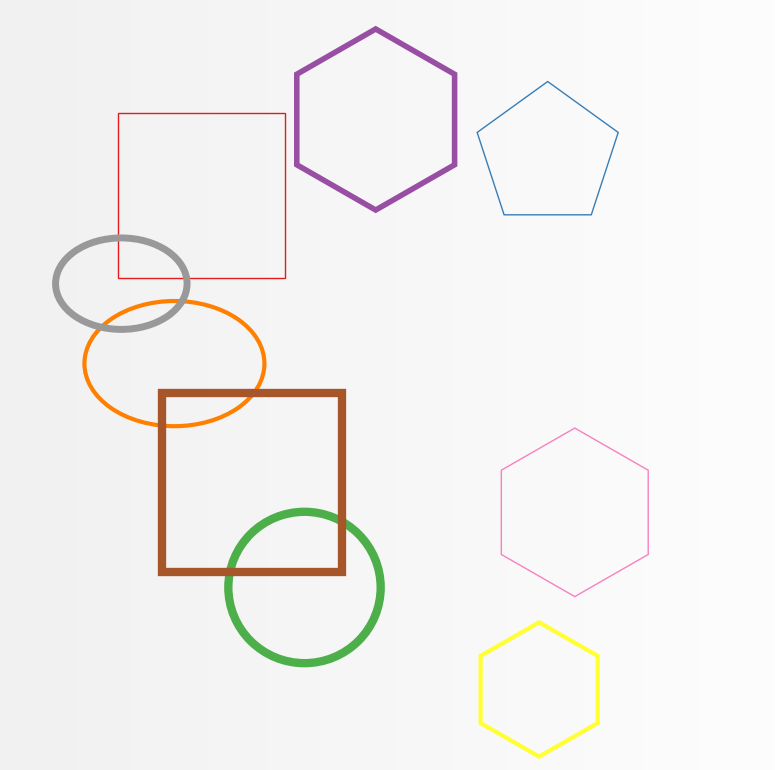[{"shape": "square", "thickness": 0.5, "radius": 0.54, "center": [0.26, 0.746]}, {"shape": "pentagon", "thickness": 0.5, "radius": 0.48, "center": [0.707, 0.798]}, {"shape": "circle", "thickness": 3, "radius": 0.49, "center": [0.393, 0.237]}, {"shape": "hexagon", "thickness": 2, "radius": 0.59, "center": [0.485, 0.845]}, {"shape": "oval", "thickness": 1.5, "radius": 0.58, "center": [0.225, 0.528]}, {"shape": "hexagon", "thickness": 1.5, "radius": 0.44, "center": [0.696, 0.105]}, {"shape": "square", "thickness": 3, "radius": 0.58, "center": [0.326, 0.373]}, {"shape": "hexagon", "thickness": 0.5, "radius": 0.55, "center": [0.742, 0.335]}, {"shape": "oval", "thickness": 2.5, "radius": 0.42, "center": [0.157, 0.632]}]